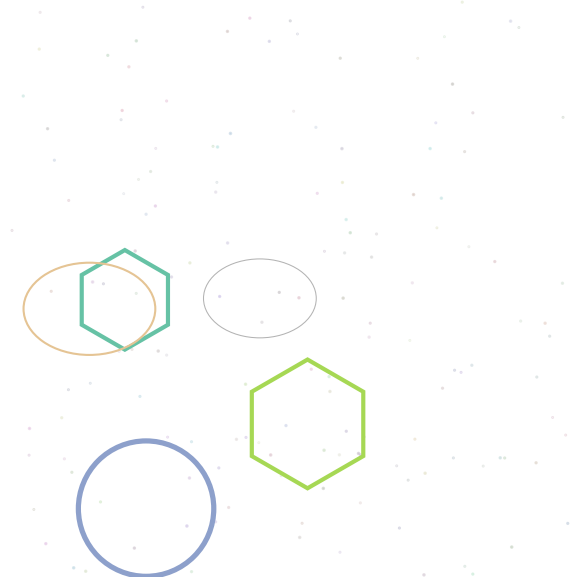[{"shape": "hexagon", "thickness": 2, "radius": 0.43, "center": [0.216, 0.48]}, {"shape": "circle", "thickness": 2.5, "radius": 0.59, "center": [0.253, 0.118]}, {"shape": "hexagon", "thickness": 2, "radius": 0.56, "center": [0.533, 0.265]}, {"shape": "oval", "thickness": 1, "radius": 0.57, "center": [0.155, 0.464]}, {"shape": "oval", "thickness": 0.5, "radius": 0.49, "center": [0.45, 0.482]}]